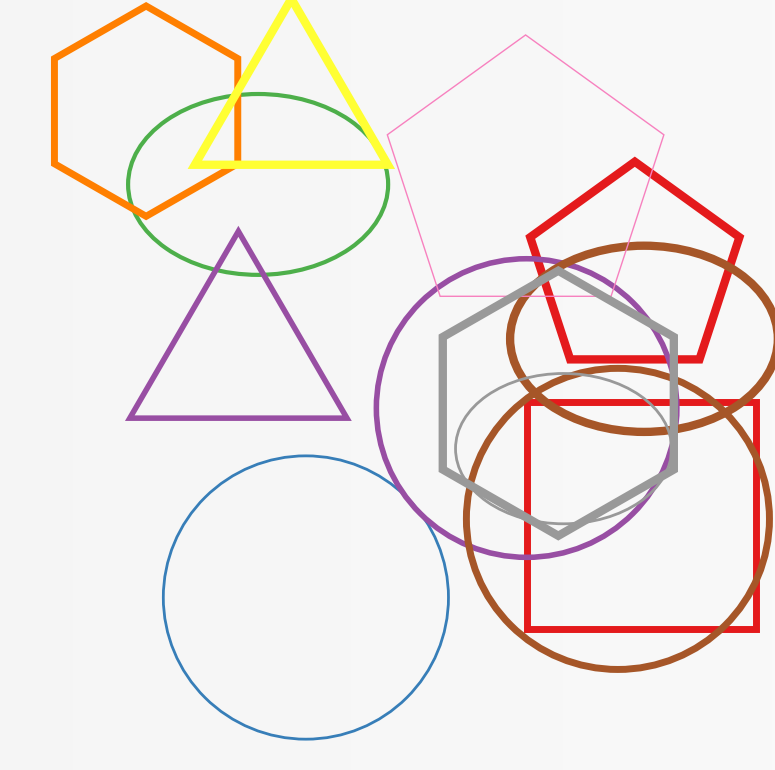[{"shape": "square", "thickness": 2.5, "radius": 0.74, "center": [0.828, 0.331]}, {"shape": "pentagon", "thickness": 3, "radius": 0.71, "center": [0.819, 0.648]}, {"shape": "circle", "thickness": 1, "radius": 0.92, "center": [0.395, 0.224]}, {"shape": "oval", "thickness": 1.5, "radius": 0.84, "center": [0.333, 0.76]}, {"shape": "triangle", "thickness": 2, "radius": 0.81, "center": [0.308, 0.538]}, {"shape": "circle", "thickness": 2, "radius": 0.97, "center": [0.68, 0.47]}, {"shape": "hexagon", "thickness": 2.5, "radius": 0.68, "center": [0.189, 0.856]}, {"shape": "triangle", "thickness": 3, "radius": 0.72, "center": [0.376, 0.858]}, {"shape": "oval", "thickness": 3, "radius": 0.86, "center": [0.831, 0.56]}, {"shape": "circle", "thickness": 2.5, "radius": 0.98, "center": [0.797, 0.326]}, {"shape": "pentagon", "thickness": 0.5, "radius": 0.94, "center": [0.678, 0.767]}, {"shape": "oval", "thickness": 1, "radius": 0.7, "center": [0.727, 0.417]}, {"shape": "hexagon", "thickness": 3, "radius": 0.86, "center": [0.72, 0.476]}]